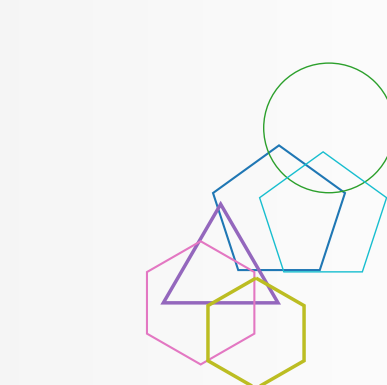[{"shape": "pentagon", "thickness": 1.5, "radius": 0.9, "center": [0.72, 0.443]}, {"shape": "circle", "thickness": 1, "radius": 0.84, "center": [0.849, 0.668]}, {"shape": "triangle", "thickness": 2.5, "radius": 0.85, "center": [0.569, 0.299]}, {"shape": "hexagon", "thickness": 1.5, "radius": 0.8, "center": [0.518, 0.213]}, {"shape": "hexagon", "thickness": 2.5, "radius": 0.72, "center": [0.661, 0.135]}, {"shape": "pentagon", "thickness": 1, "radius": 0.86, "center": [0.834, 0.433]}]